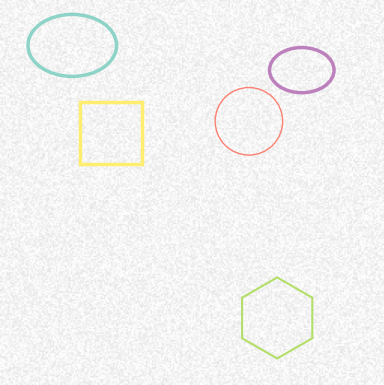[{"shape": "oval", "thickness": 2.5, "radius": 0.58, "center": [0.188, 0.882]}, {"shape": "circle", "thickness": 1, "radius": 0.44, "center": [0.646, 0.685]}, {"shape": "hexagon", "thickness": 1.5, "radius": 0.53, "center": [0.72, 0.174]}, {"shape": "oval", "thickness": 2.5, "radius": 0.42, "center": [0.784, 0.818]}, {"shape": "square", "thickness": 2.5, "radius": 0.4, "center": [0.287, 0.654]}]